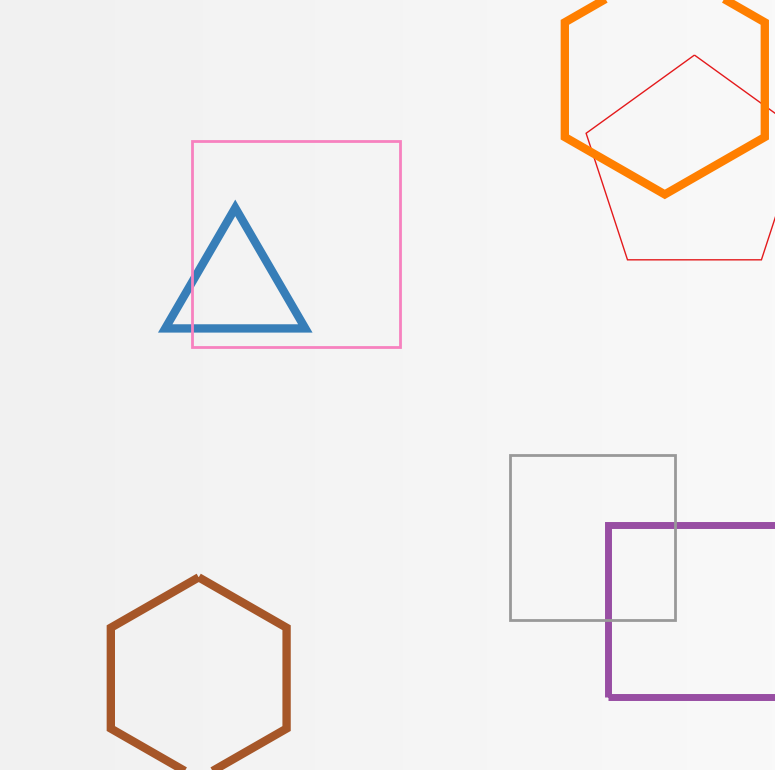[{"shape": "pentagon", "thickness": 0.5, "radius": 0.73, "center": [0.896, 0.781]}, {"shape": "triangle", "thickness": 3, "radius": 0.52, "center": [0.304, 0.626]}, {"shape": "square", "thickness": 2.5, "radius": 0.56, "center": [0.896, 0.207]}, {"shape": "hexagon", "thickness": 3, "radius": 0.74, "center": [0.858, 0.896]}, {"shape": "hexagon", "thickness": 3, "radius": 0.65, "center": [0.256, 0.119]}, {"shape": "square", "thickness": 1, "radius": 0.67, "center": [0.382, 0.683]}, {"shape": "square", "thickness": 1, "radius": 0.53, "center": [0.764, 0.302]}]